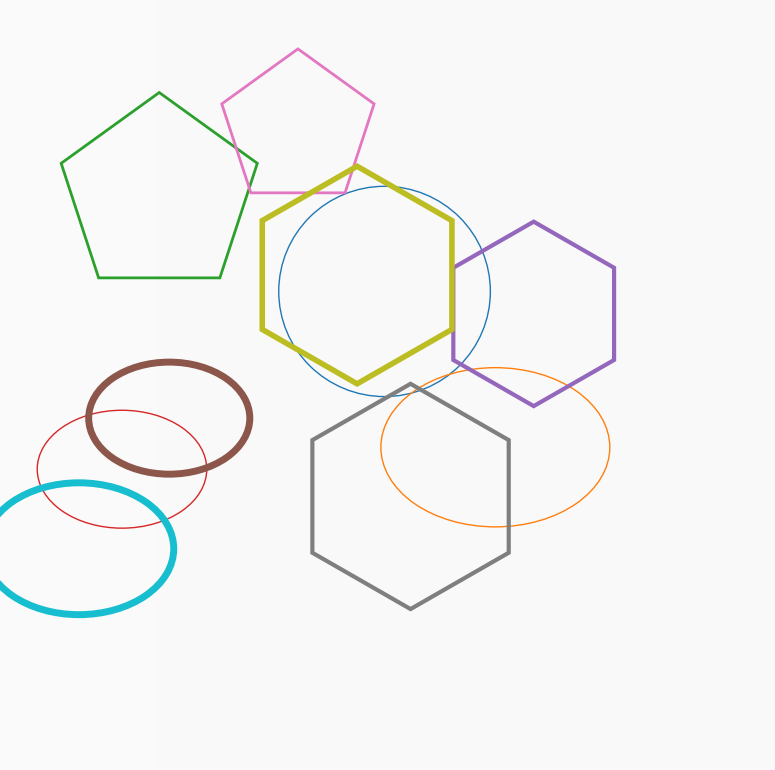[{"shape": "circle", "thickness": 0.5, "radius": 0.68, "center": [0.496, 0.622]}, {"shape": "oval", "thickness": 0.5, "radius": 0.74, "center": [0.639, 0.419]}, {"shape": "pentagon", "thickness": 1, "radius": 0.67, "center": [0.205, 0.747]}, {"shape": "oval", "thickness": 0.5, "radius": 0.55, "center": [0.157, 0.391]}, {"shape": "hexagon", "thickness": 1.5, "radius": 0.6, "center": [0.689, 0.592]}, {"shape": "oval", "thickness": 2.5, "radius": 0.52, "center": [0.218, 0.457]}, {"shape": "pentagon", "thickness": 1, "radius": 0.52, "center": [0.384, 0.833]}, {"shape": "hexagon", "thickness": 1.5, "radius": 0.73, "center": [0.53, 0.355]}, {"shape": "hexagon", "thickness": 2, "radius": 0.71, "center": [0.461, 0.643]}, {"shape": "oval", "thickness": 2.5, "radius": 0.61, "center": [0.102, 0.287]}]